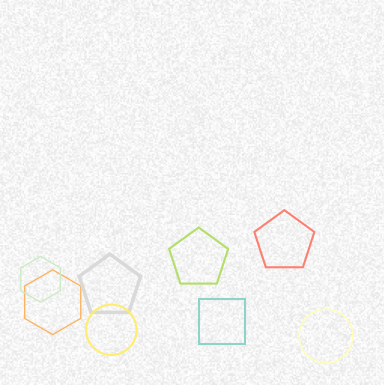[{"shape": "square", "thickness": 1.5, "radius": 0.29, "center": [0.577, 0.164]}, {"shape": "circle", "thickness": 1, "radius": 0.35, "center": [0.847, 0.127]}, {"shape": "pentagon", "thickness": 1.5, "radius": 0.41, "center": [0.739, 0.372]}, {"shape": "hexagon", "thickness": 1, "radius": 0.42, "center": [0.137, 0.215]}, {"shape": "pentagon", "thickness": 1.5, "radius": 0.4, "center": [0.516, 0.329]}, {"shape": "pentagon", "thickness": 2.5, "radius": 0.42, "center": [0.285, 0.256]}, {"shape": "hexagon", "thickness": 1, "radius": 0.3, "center": [0.105, 0.275]}, {"shape": "circle", "thickness": 1.5, "radius": 0.33, "center": [0.289, 0.143]}]